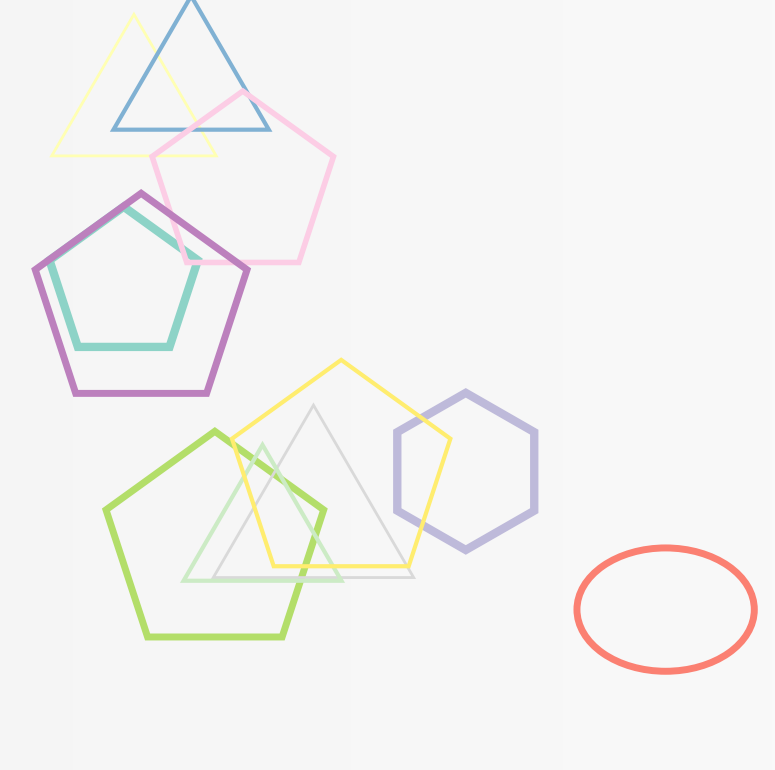[{"shape": "pentagon", "thickness": 3, "radius": 0.5, "center": [0.16, 0.631]}, {"shape": "triangle", "thickness": 1, "radius": 0.61, "center": [0.173, 0.859]}, {"shape": "hexagon", "thickness": 3, "radius": 0.51, "center": [0.601, 0.388]}, {"shape": "oval", "thickness": 2.5, "radius": 0.57, "center": [0.859, 0.208]}, {"shape": "triangle", "thickness": 1.5, "radius": 0.58, "center": [0.247, 0.889]}, {"shape": "pentagon", "thickness": 2.5, "radius": 0.74, "center": [0.277, 0.292]}, {"shape": "pentagon", "thickness": 2, "radius": 0.62, "center": [0.313, 0.759]}, {"shape": "triangle", "thickness": 1, "radius": 0.75, "center": [0.404, 0.325]}, {"shape": "pentagon", "thickness": 2.5, "radius": 0.72, "center": [0.182, 0.605]}, {"shape": "triangle", "thickness": 1.5, "radius": 0.59, "center": [0.339, 0.305]}, {"shape": "pentagon", "thickness": 1.5, "radius": 0.74, "center": [0.44, 0.384]}]